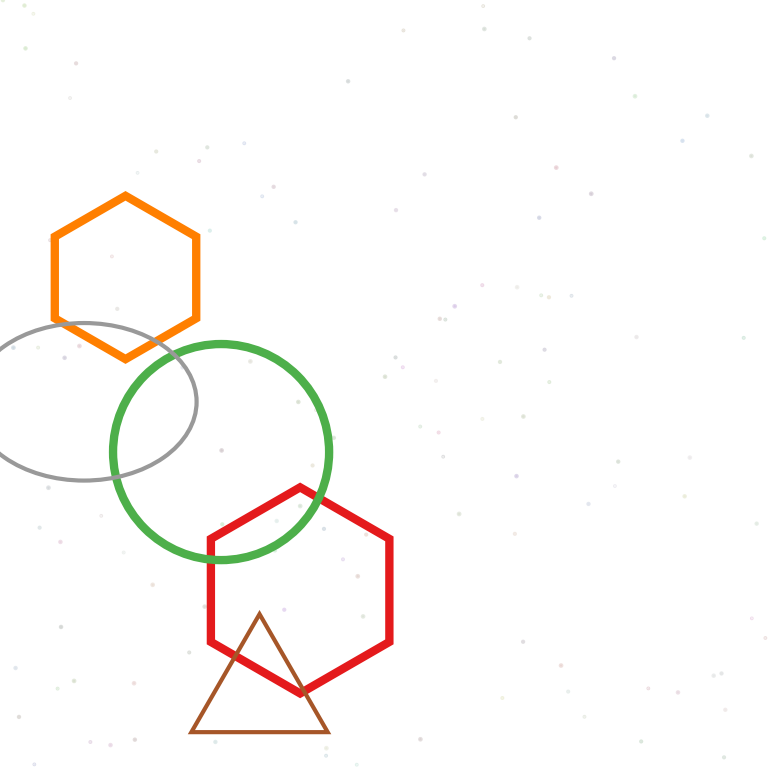[{"shape": "hexagon", "thickness": 3, "radius": 0.67, "center": [0.39, 0.233]}, {"shape": "circle", "thickness": 3, "radius": 0.7, "center": [0.287, 0.413]}, {"shape": "hexagon", "thickness": 3, "radius": 0.53, "center": [0.163, 0.64]}, {"shape": "triangle", "thickness": 1.5, "radius": 0.51, "center": [0.337, 0.1]}, {"shape": "oval", "thickness": 1.5, "radius": 0.73, "center": [0.109, 0.478]}]